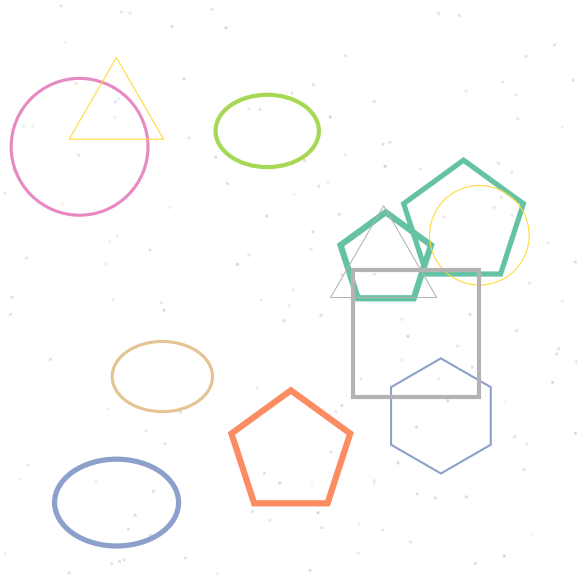[{"shape": "pentagon", "thickness": 2.5, "radius": 0.54, "center": [0.803, 0.613]}, {"shape": "pentagon", "thickness": 3, "radius": 0.41, "center": [0.668, 0.549]}, {"shape": "pentagon", "thickness": 3, "radius": 0.54, "center": [0.504, 0.215]}, {"shape": "hexagon", "thickness": 1, "radius": 0.5, "center": [0.763, 0.279]}, {"shape": "oval", "thickness": 2.5, "radius": 0.54, "center": [0.202, 0.129]}, {"shape": "circle", "thickness": 1.5, "radius": 0.59, "center": [0.138, 0.745]}, {"shape": "oval", "thickness": 2, "radius": 0.45, "center": [0.463, 0.772]}, {"shape": "triangle", "thickness": 0.5, "radius": 0.47, "center": [0.202, 0.805]}, {"shape": "circle", "thickness": 0.5, "radius": 0.43, "center": [0.83, 0.592]}, {"shape": "oval", "thickness": 1.5, "radius": 0.43, "center": [0.281, 0.347]}, {"shape": "square", "thickness": 2, "radius": 0.55, "center": [0.72, 0.422]}, {"shape": "triangle", "thickness": 0.5, "radius": 0.53, "center": [0.664, 0.537]}]